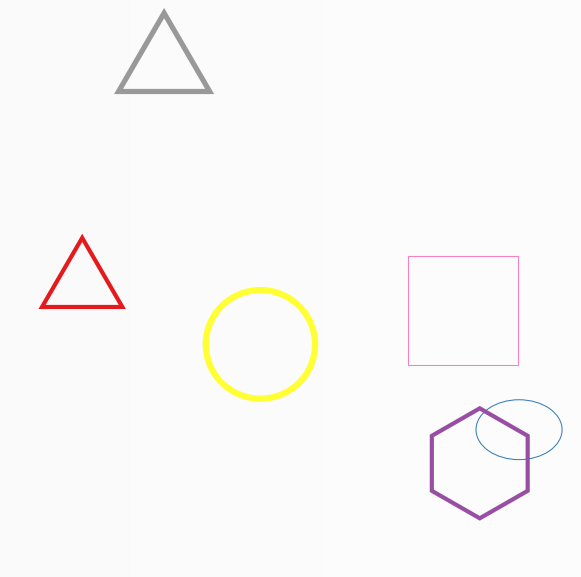[{"shape": "triangle", "thickness": 2, "radius": 0.4, "center": [0.141, 0.507]}, {"shape": "oval", "thickness": 0.5, "radius": 0.37, "center": [0.893, 0.255]}, {"shape": "hexagon", "thickness": 2, "radius": 0.48, "center": [0.825, 0.197]}, {"shape": "circle", "thickness": 3, "radius": 0.47, "center": [0.448, 0.403]}, {"shape": "square", "thickness": 0.5, "radius": 0.47, "center": [0.796, 0.462]}, {"shape": "triangle", "thickness": 2.5, "radius": 0.45, "center": [0.282, 0.886]}]